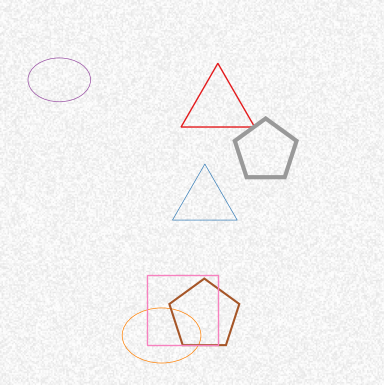[{"shape": "triangle", "thickness": 1, "radius": 0.55, "center": [0.566, 0.725]}, {"shape": "triangle", "thickness": 0.5, "radius": 0.49, "center": [0.532, 0.477]}, {"shape": "oval", "thickness": 0.5, "radius": 0.41, "center": [0.154, 0.793]}, {"shape": "oval", "thickness": 0.5, "radius": 0.51, "center": [0.42, 0.129]}, {"shape": "pentagon", "thickness": 1.5, "radius": 0.48, "center": [0.531, 0.181]}, {"shape": "square", "thickness": 1, "radius": 0.46, "center": [0.474, 0.195]}, {"shape": "pentagon", "thickness": 3, "radius": 0.42, "center": [0.69, 0.608]}]